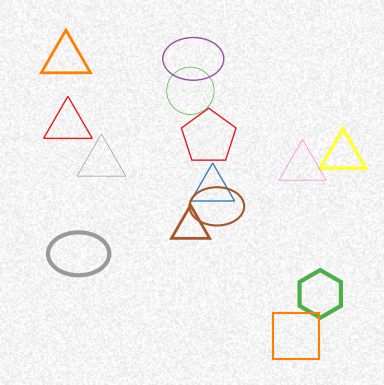[{"shape": "triangle", "thickness": 1, "radius": 0.36, "center": [0.176, 0.677]}, {"shape": "pentagon", "thickness": 1, "radius": 0.37, "center": [0.542, 0.644]}, {"shape": "triangle", "thickness": 1, "radius": 0.33, "center": [0.552, 0.511]}, {"shape": "hexagon", "thickness": 3, "radius": 0.31, "center": [0.832, 0.237]}, {"shape": "circle", "thickness": 0.5, "radius": 0.31, "center": [0.495, 0.764]}, {"shape": "oval", "thickness": 1, "radius": 0.4, "center": [0.502, 0.847]}, {"shape": "square", "thickness": 1.5, "radius": 0.3, "center": [0.769, 0.127]}, {"shape": "triangle", "thickness": 2, "radius": 0.37, "center": [0.171, 0.848]}, {"shape": "triangle", "thickness": 2.5, "radius": 0.34, "center": [0.891, 0.597]}, {"shape": "triangle", "thickness": 2, "radius": 0.29, "center": [0.495, 0.41]}, {"shape": "oval", "thickness": 1.5, "radius": 0.36, "center": [0.563, 0.464]}, {"shape": "triangle", "thickness": 0.5, "radius": 0.35, "center": [0.786, 0.567]}, {"shape": "triangle", "thickness": 0.5, "radius": 0.37, "center": [0.263, 0.579]}, {"shape": "oval", "thickness": 3, "radius": 0.4, "center": [0.204, 0.341]}]